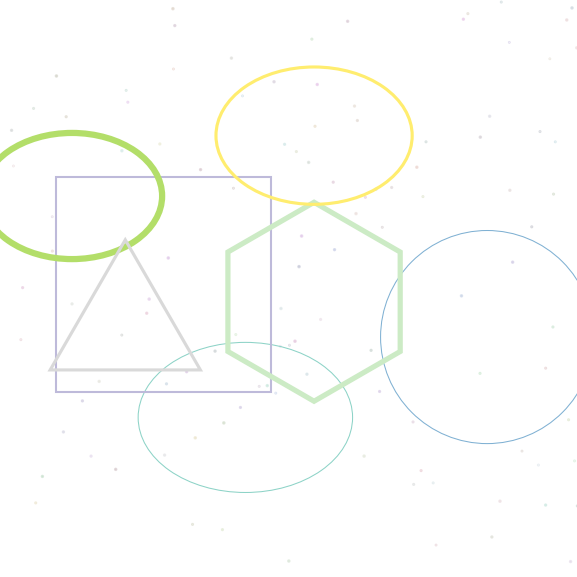[{"shape": "oval", "thickness": 0.5, "radius": 0.93, "center": [0.425, 0.276]}, {"shape": "square", "thickness": 1, "radius": 0.93, "center": [0.284, 0.507]}, {"shape": "circle", "thickness": 0.5, "radius": 0.92, "center": [0.843, 0.415]}, {"shape": "oval", "thickness": 3, "radius": 0.78, "center": [0.125, 0.66]}, {"shape": "triangle", "thickness": 1.5, "radius": 0.75, "center": [0.217, 0.434]}, {"shape": "hexagon", "thickness": 2.5, "radius": 0.86, "center": [0.544, 0.477]}, {"shape": "oval", "thickness": 1.5, "radius": 0.85, "center": [0.544, 0.764]}]